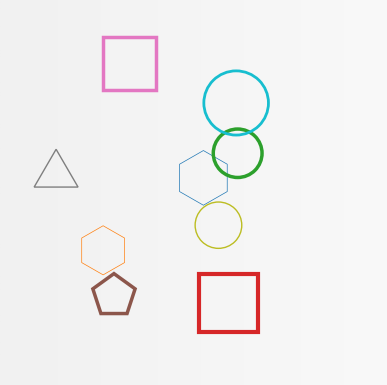[{"shape": "hexagon", "thickness": 0.5, "radius": 0.36, "center": [0.525, 0.538]}, {"shape": "hexagon", "thickness": 0.5, "radius": 0.32, "center": [0.266, 0.35]}, {"shape": "circle", "thickness": 2.5, "radius": 0.31, "center": [0.613, 0.602]}, {"shape": "square", "thickness": 3, "radius": 0.38, "center": [0.589, 0.213]}, {"shape": "pentagon", "thickness": 2.5, "radius": 0.29, "center": [0.294, 0.232]}, {"shape": "square", "thickness": 2.5, "radius": 0.34, "center": [0.334, 0.835]}, {"shape": "triangle", "thickness": 1, "radius": 0.33, "center": [0.145, 0.547]}, {"shape": "circle", "thickness": 1, "radius": 0.3, "center": [0.564, 0.415]}, {"shape": "circle", "thickness": 2, "radius": 0.42, "center": [0.609, 0.733]}]